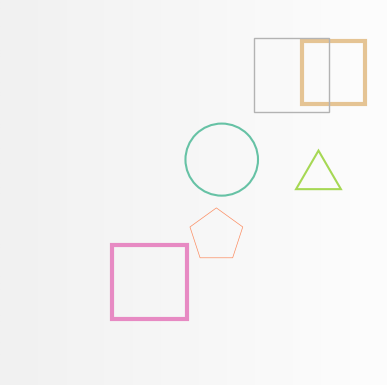[{"shape": "circle", "thickness": 1.5, "radius": 0.47, "center": [0.572, 0.585]}, {"shape": "pentagon", "thickness": 0.5, "radius": 0.36, "center": [0.558, 0.388]}, {"shape": "square", "thickness": 3, "radius": 0.48, "center": [0.386, 0.268]}, {"shape": "triangle", "thickness": 1.5, "radius": 0.33, "center": [0.822, 0.542]}, {"shape": "square", "thickness": 3, "radius": 0.41, "center": [0.861, 0.812]}, {"shape": "square", "thickness": 1, "radius": 0.48, "center": [0.752, 0.806]}]